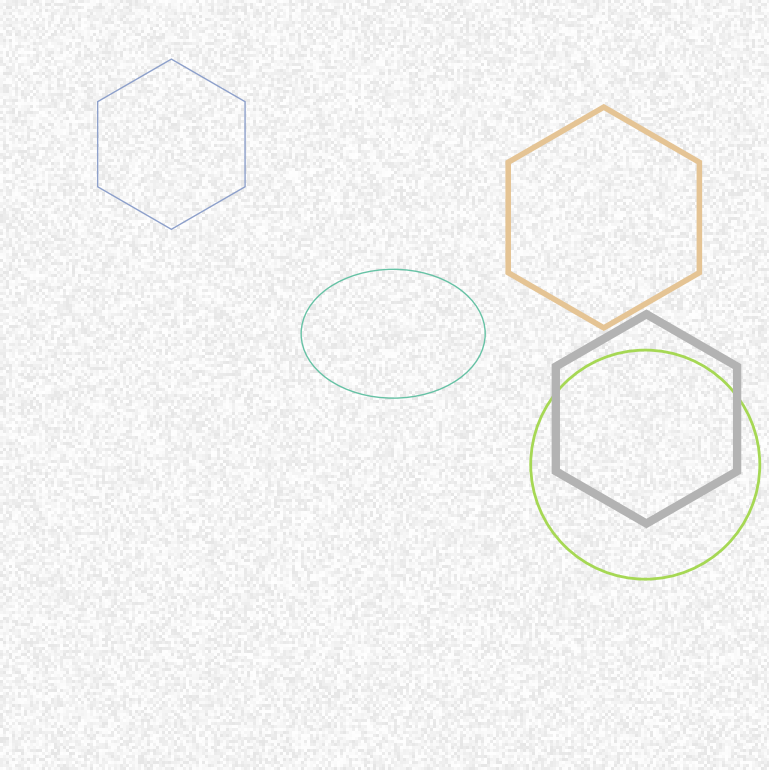[{"shape": "oval", "thickness": 0.5, "radius": 0.6, "center": [0.511, 0.567]}, {"shape": "hexagon", "thickness": 0.5, "radius": 0.55, "center": [0.223, 0.813]}, {"shape": "circle", "thickness": 1, "radius": 0.74, "center": [0.838, 0.397]}, {"shape": "hexagon", "thickness": 2, "radius": 0.72, "center": [0.784, 0.718]}, {"shape": "hexagon", "thickness": 3, "radius": 0.68, "center": [0.84, 0.456]}]